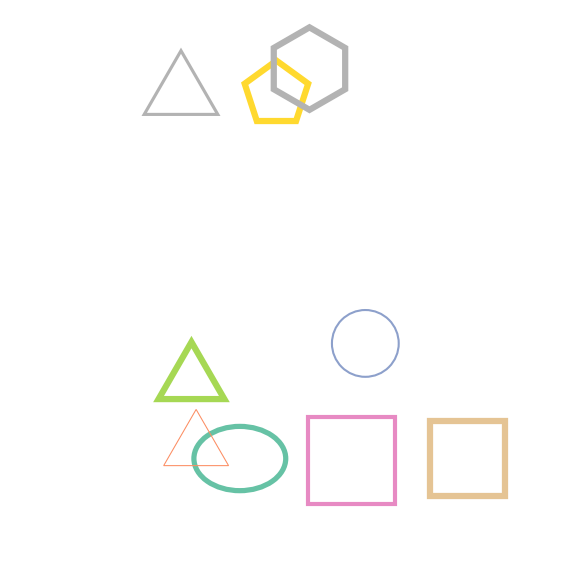[{"shape": "oval", "thickness": 2.5, "radius": 0.4, "center": [0.415, 0.205]}, {"shape": "triangle", "thickness": 0.5, "radius": 0.32, "center": [0.34, 0.225]}, {"shape": "circle", "thickness": 1, "radius": 0.29, "center": [0.633, 0.404]}, {"shape": "square", "thickness": 2, "radius": 0.38, "center": [0.609, 0.201]}, {"shape": "triangle", "thickness": 3, "radius": 0.33, "center": [0.332, 0.341]}, {"shape": "pentagon", "thickness": 3, "radius": 0.29, "center": [0.479, 0.836]}, {"shape": "square", "thickness": 3, "radius": 0.32, "center": [0.809, 0.206]}, {"shape": "triangle", "thickness": 1.5, "radius": 0.37, "center": [0.313, 0.838]}, {"shape": "hexagon", "thickness": 3, "radius": 0.36, "center": [0.536, 0.88]}]